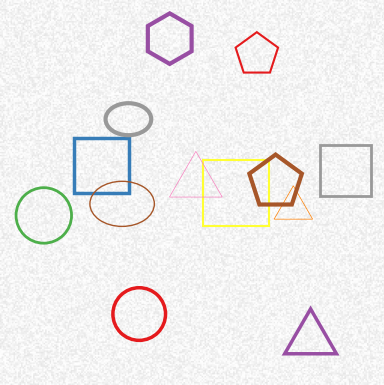[{"shape": "circle", "thickness": 2.5, "radius": 0.34, "center": [0.362, 0.184]}, {"shape": "pentagon", "thickness": 1.5, "radius": 0.29, "center": [0.667, 0.858]}, {"shape": "square", "thickness": 2.5, "radius": 0.36, "center": [0.263, 0.57]}, {"shape": "circle", "thickness": 2, "radius": 0.36, "center": [0.114, 0.44]}, {"shape": "hexagon", "thickness": 3, "radius": 0.33, "center": [0.441, 0.9]}, {"shape": "triangle", "thickness": 2.5, "radius": 0.39, "center": [0.807, 0.12]}, {"shape": "triangle", "thickness": 0.5, "radius": 0.29, "center": [0.762, 0.46]}, {"shape": "square", "thickness": 1.5, "radius": 0.43, "center": [0.613, 0.499]}, {"shape": "pentagon", "thickness": 3, "radius": 0.36, "center": [0.716, 0.527]}, {"shape": "oval", "thickness": 1, "radius": 0.42, "center": [0.317, 0.471]}, {"shape": "triangle", "thickness": 0.5, "radius": 0.4, "center": [0.509, 0.528]}, {"shape": "square", "thickness": 2, "radius": 0.33, "center": [0.898, 0.557]}, {"shape": "oval", "thickness": 3, "radius": 0.3, "center": [0.334, 0.69]}]